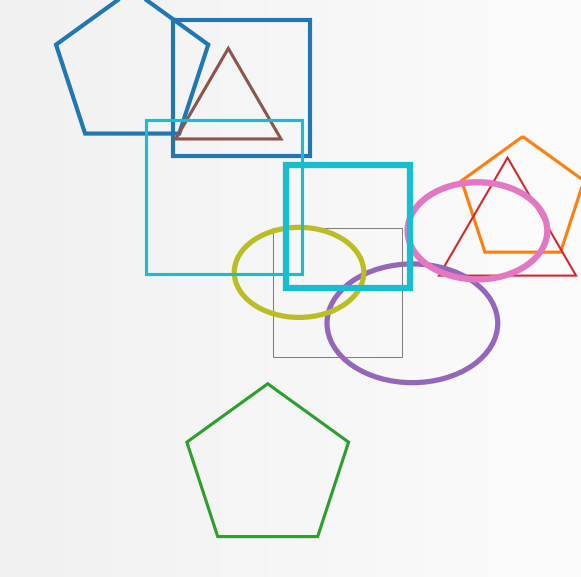[{"shape": "square", "thickness": 2, "radius": 0.59, "center": [0.416, 0.847]}, {"shape": "pentagon", "thickness": 2, "radius": 0.69, "center": [0.227, 0.879]}, {"shape": "pentagon", "thickness": 1.5, "radius": 0.55, "center": [0.899, 0.652]}, {"shape": "pentagon", "thickness": 1.5, "radius": 0.73, "center": [0.461, 0.188]}, {"shape": "triangle", "thickness": 1, "radius": 0.68, "center": [0.873, 0.59]}, {"shape": "oval", "thickness": 2.5, "radius": 0.73, "center": [0.709, 0.439]}, {"shape": "triangle", "thickness": 1.5, "radius": 0.52, "center": [0.393, 0.811]}, {"shape": "oval", "thickness": 3, "radius": 0.6, "center": [0.821, 0.599]}, {"shape": "square", "thickness": 0.5, "radius": 0.56, "center": [0.58, 0.493]}, {"shape": "oval", "thickness": 2.5, "radius": 0.56, "center": [0.514, 0.527]}, {"shape": "square", "thickness": 1.5, "radius": 0.67, "center": [0.386, 0.658]}, {"shape": "square", "thickness": 3, "radius": 0.53, "center": [0.599, 0.608]}]